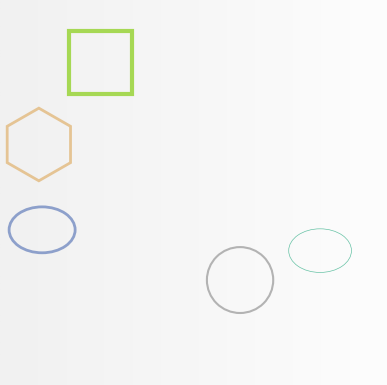[{"shape": "oval", "thickness": 0.5, "radius": 0.4, "center": [0.826, 0.349]}, {"shape": "oval", "thickness": 2, "radius": 0.43, "center": [0.109, 0.403]}, {"shape": "square", "thickness": 3, "radius": 0.41, "center": [0.259, 0.838]}, {"shape": "hexagon", "thickness": 2, "radius": 0.47, "center": [0.1, 0.625]}, {"shape": "circle", "thickness": 1.5, "radius": 0.43, "center": [0.62, 0.273]}]